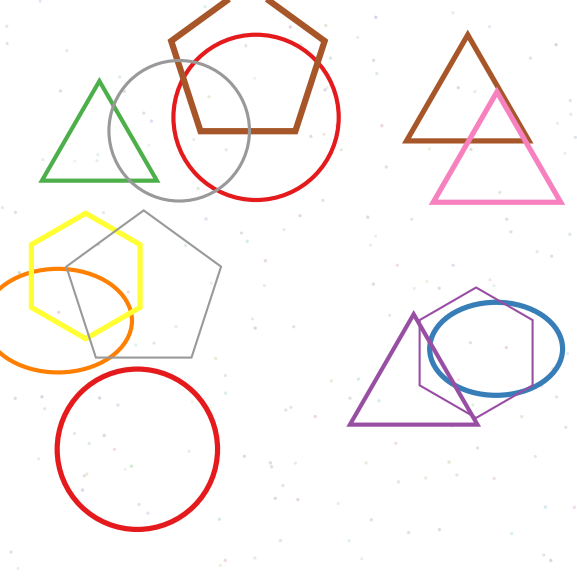[{"shape": "circle", "thickness": 2.5, "radius": 0.69, "center": [0.238, 0.221]}, {"shape": "circle", "thickness": 2, "radius": 0.72, "center": [0.443, 0.796]}, {"shape": "oval", "thickness": 2.5, "radius": 0.58, "center": [0.859, 0.395]}, {"shape": "triangle", "thickness": 2, "radius": 0.57, "center": [0.172, 0.744]}, {"shape": "hexagon", "thickness": 1, "radius": 0.56, "center": [0.824, 0.388]}, {"shape": "triangle", "thickness": 2, "radius": 0.64, "center": [0.716, 0.328]}, {"shape": "oval", "thickness": 2, "radius": 0.64, "center": [0.1, 0.444]}, {"shape": "hexagon", "thickness": 2.5, "radius": 0.54, "center": [0.148, 0.521]}, {"shape": "pentagon", "thickness": 3, "radius": 0.7, "center": [0.429, 0.885]}, {"shape": "triangle", "thickness": 2.5, "radius": 0.61, "center": [0.81, 0.816]}, {"shape": "triangle", "thickness": 2.5, "radius": 0.64, "center": [0.861, 0.713]}, {"shape": "circle", "thickness": 1.5, "radius": 0.61, "center": [0.31, 0.773]}, {"shape": "pentagon", "thickness": 1, "radius": 0.7, "center": [0.249, 0.494]}]